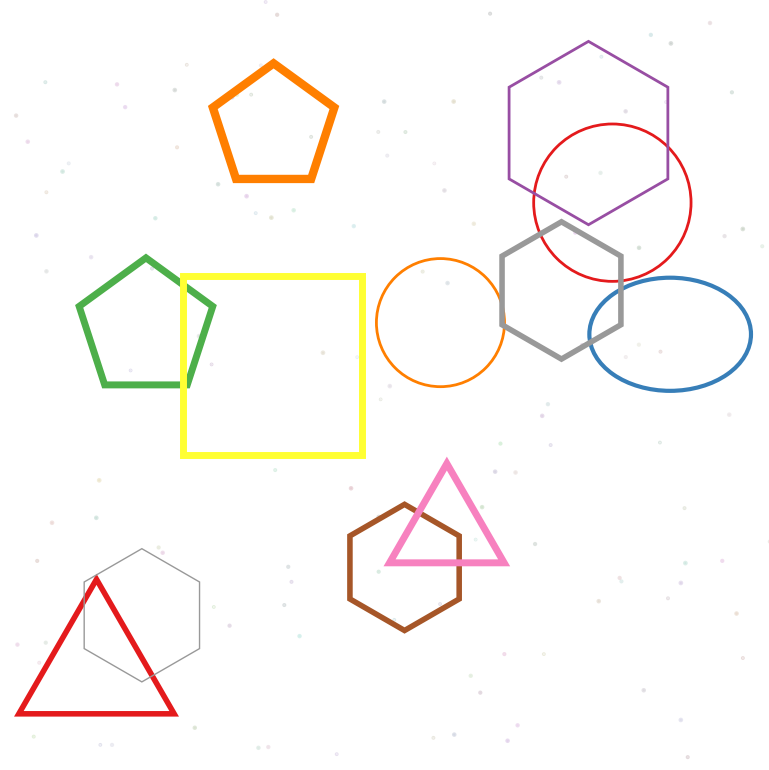[{"shape": "triangle", "thickness": 2, "radius": 0.58, "center": [0.125, 0.131]}, {"shape": "circle", "thickness": 1, "radius": 0.51, "center": [0.795, 0.737]}, {"shape": "oval", "thickness": 1.5, "radius": 0.52, "center": [0.87, 0.566]}, {"shape": "pentagon", "thickness": 2.5, "radius": 0.46, "center": [0.19, 0.574]}, {"shape": "hexagon", "thickness": 1, "radius": 0.6, "center": [0.764, 0.827]}, {"shape": "pentagon", "thickness": 3, "radius": 0.41, "center": [0.355, 0.835]}, {"shape": "circle", "thickness": 1, "radius": 0.42, "center": [0.572, 0.581]}, {"shape": "square", "thickness": 2.5, "radius": 0.58, "center": [0.354, 0.525]}, {"shape": "hexagon", "thickness": 2, "radius": 0.41, "center": [0.525, 0.263]}, {"shape": "triangle", "thickness": 2.5, "radius": 0.43, "center": [0.58, 0.312]}, {"shape": "hexagon", "thickness": 2, "radius": 0.45, "center": [0.729, 0.623]}, {"shape": "hexagon", "thickness": 0.5, "radius": 0.43, "center": [0.184, 0.201]}]